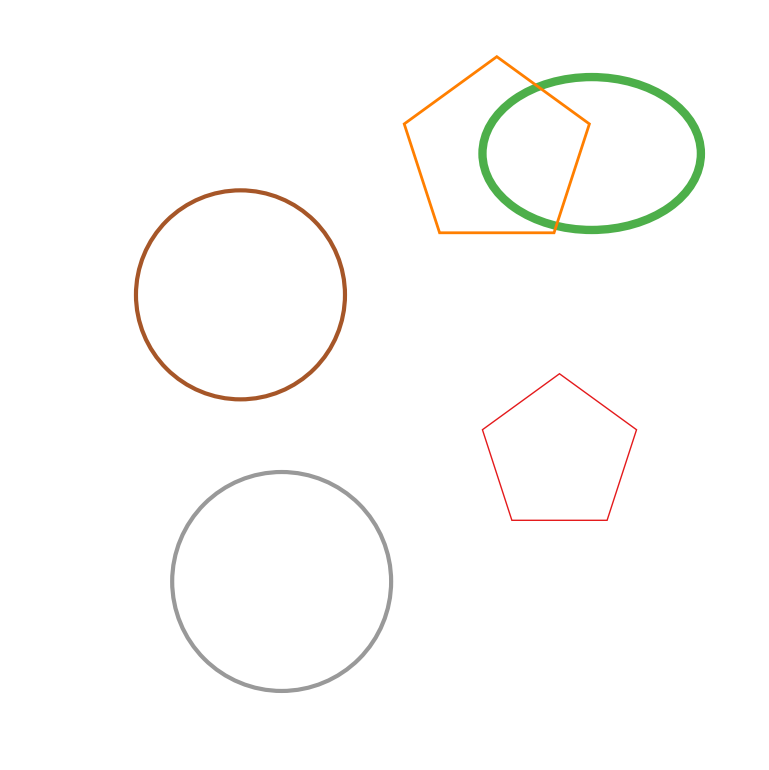[{"shape": "pentagon", "thickness": 0.5, "radius": 0.53, "center": [0.727, 0.409]}, {"shape": "oval", "thickness": 3, "radius": 0.71, "center": [0.768, 0.801]}, {"shape": "pentagon", "thickness": 1, "radius": 0.63, "center": [0.645, 0.8]}, {"shape": "circle", "thickness": 1.5, "radius": 0.68, "center": [0.312, 0.617]}, {"shape": "circle", "thickness": 1.5, "radius": 0.71, "center": [0.366, 0.245]}]